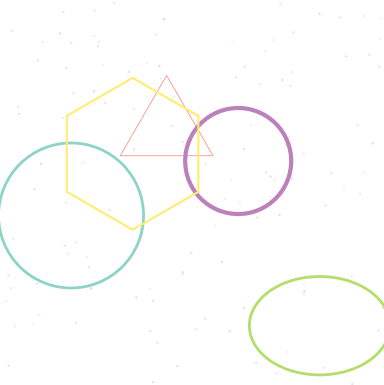[{"shape": "circle", "thickness": 2, "radius": 0.94, "center": [0.185, 0.44]}, {"shape": "triangle", "thickness": 0.5, "radius": 0.7, "center": [0.433, 0.665]}, {"shape": "oval", "thickness": 2, "radius": 0.91, "center": [0.83, 0.154]}, {"shape": "circle", "thickness": 3, "radius": 0.69, "center": [0.619, 0.582]}, {"shape": "hexagon", "thickness": 1.5, "radius": 0.99, "center": [0.344, 0.6]}]